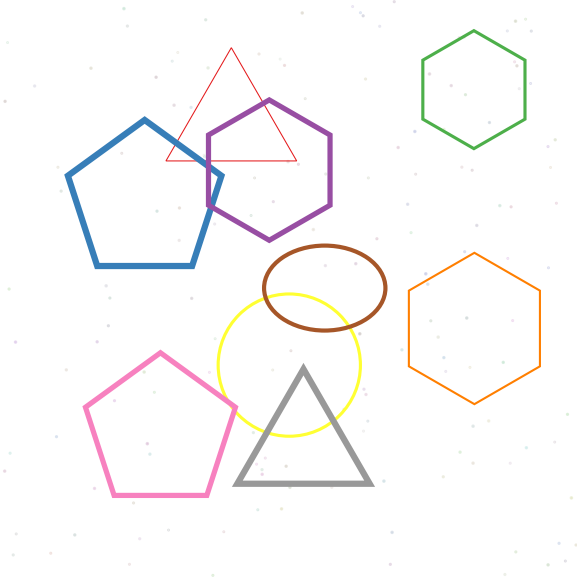[{"shape": "triangle", "thickness": 0.5, "radius": 0.65, "center": [0.401, 0.786]}, {"shape": "pentagon", "thickness": 3, "radius": 0.7, "center": [0.251, 0.652]}, {"shape": "hexagon", "thickness": 1.5, "radius": 0.51, "center": [0.821, 0.844]}, {"shape": "hexagon", "thickness": 2.5, "radius": 0.61, "center": [0.466, 0.705]}, {"shape": "hexagon", "thickness": 1, "radius": 0.66, "center": [0.821, 0.43]}, {"shape": "circle", "thickness": 1.5, "radius": 0.62, "center": [0.501, 0.367]}, {"shape": "oval", "thickness": 2, "radius": 0.53, "center": [0.562, 0.5]}, {"shape": "pentagon", "thickness": 2.5, "radius": 0.68, "center": [0.278, 0.252]}, {"shape": "triangle", "thickness": 3, "radius": 0.66, "center": [0.526, 0.228]}]